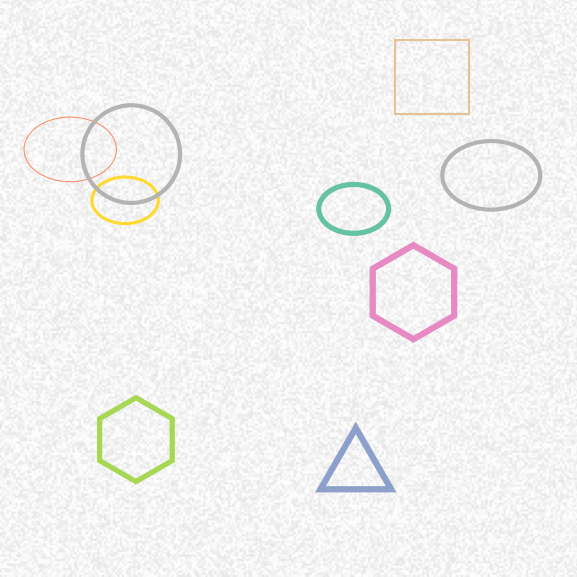[{"shape": "oval", "thickness": 2.5, "radius": 0.3, "center": [0.612, 0.637]}, {"shape": "oval", "thickness": 0.5, "radius": 0.4, "center": [0.122, 0.74]}, {"shape": "triangle", "thickness": 3, "radius": 0.35, "center": [0.616, 0.187]}, {"shape": "hexagon", "thickness": 3, "radius": 0.41, "center": [0.716, 0.493]}, {"shape": "hexagon", "thickness": 2.5, "radius": 0.36, "center": [0.235, 0.238]}, {"shape": "oval", "thickness": 1.5, "radius": 0.29, "center": [0.217, 0.652]}, {"shape": "square", "thickness": 1, "radius": 0.32, "center": [0.749, 0.866]}, {"shape": "oval", "thickness": 2, "radius": 0.42, "center": [0.851, 0.696]}, {"shape": "circle", "thickness": 2, "radius": 0.42, "center": [0.227, 0.732]}]